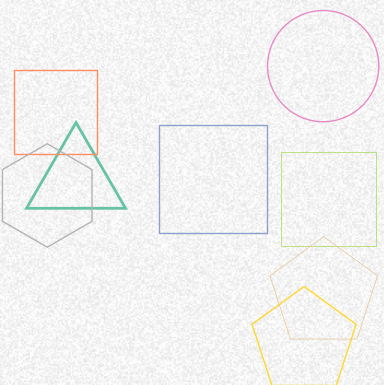[{"shape": "triangle", "thickness": 2, "radius": 0.74, "center": [0.197, 0.533]}, {"shape": "square", "thickness": 1, "radius": 0.54, "center": [0.144, 0.709]}, {"shape": "square", "thickness": 1, "radius": 0.7, "center": [0.553, 0.534]}, {"shape": "circle", "thickness": 1, "radius": 0.72, "center": [0.839, 0.828]}, {"shape": "square", "thickness": 0.5, "radius": 0.61, "center": [0.853, 0.483]}, {"shape": "pentagon", "thickness": 1, "radius": 0.71, "center": [0.79, 0.114]}, {"shape": "pentagon", "thickness": 0.5, "radius": 0.74, "center": [0.841, 0.238]}, {"shape": "hexagon", "thickness": 1, "radius": 0.67, "center": [0.123, 0.492]}]